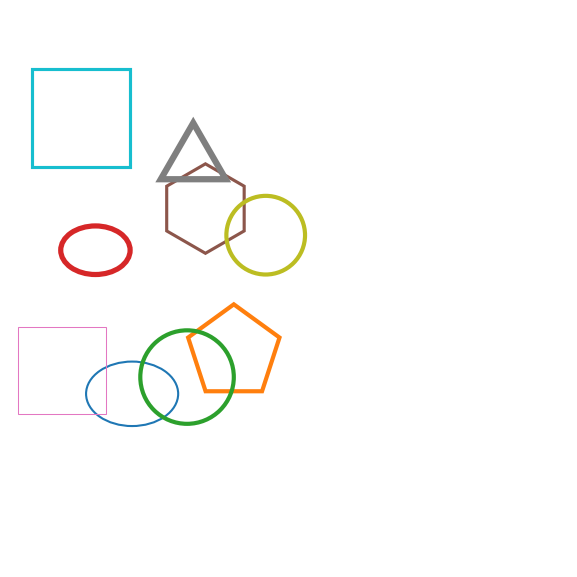[{"shape": "oval", "thickness": 1, "radius": 0.4, "center": [0.229, 0.317]}, {"shape": "pentagon", "thickness": 2, "radius": 0.42, "center": [0.405, 0.389]}, {"shape": "circle", "thickness": 2, "radius": 0.4, "center": [0.324, 0.346]}, {"shape": "oval", "thickness": 2.5, "radius": 0.3, "center": [0.165, 0.566]}, {"shape": "hexagon", "thickness": 1.5, "radius": 0.39, "center": [0.356, 0.638]}, {"shape": "square", "thickness": 0.5, "radius": 0.38, "center": [0.107, 0.358]}, {"shape": "triangle", "thickness": 3, "radius": 0.32, "center": [0.335, 0.721]}, {"shape": "circle", "thickness": 2, "radius": 0.34, "center": [0.46, 0.592]}, {"shape": "square", "thickness": 1.5, "radius": 0.42, "center": [0.141, 0.795]}]